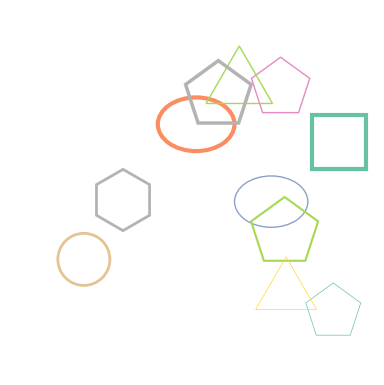[{"shape": "square", "thickness": 3, "radius": 0.35, "center": [0.881, 0.631]}, {"shape": "pentagon", "thickness": 0.5, "radius": 0.38, "center": [0.866, 0.19]}, {"shape": "oval", "thickness": 3, "radius": 0.5, "center": [0.509, 0.677]}, {"shape": "oval", "thickness": 1, "radius": 0.48, "center": [0.704, 0.476]}, {"shape": "pentagon", "thickness": 1, "radius": 0.4, "center": [0.729, 0.772]}, {"shape": "pentagon", "thickness": 1.5, "radius": 0.46, "center": [0.739, 0.397]}, {"shape": "triangle", "thickness": 1, "radius": 0.5, "center": [0.621, 0.781]}, {"shape": "triangle", "thickness": 0.5, "radius": 0.46, "center": [0.743, 0.242]}, {"shape": "circle", "thickness": 2, "radius": 0.34, "center": [0.218, 0.326]}, {"shape": "hexagon", "thickness": 2, "radius": 0.4, "center": [0.32, 0.481]}, {"shape": "pentagon", "thickness": 2.5, "radius": 0.45, "center": [0.567, 0.753]}]